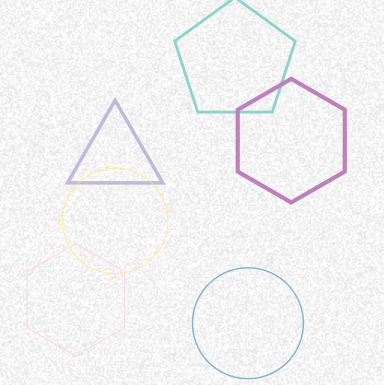[{"shape": "pentagon", "thickness": 2, "radius": 0.82, "center": [0.61, 0.842]}, {"shape": "triangle", "thickness": 2.5, "radius": 0.71, "center": [0.299, 0.596]}, {"shape": "circle", "thickness": 1, "radius": 0.72, "center": [0.644, 0.16]}, {"shape": "hexagon", "thickness": 0.5, "radius": 0.73, "center": [0.197, 0.221]}, {"shape": "hexagon", "thickness": 3, "radius": 0.8, "center": [0.756, 0.635]}, {"shape": "circle", "thickness": 0.5, "radius": 0.68, "center": [0.299, 0.426]}]